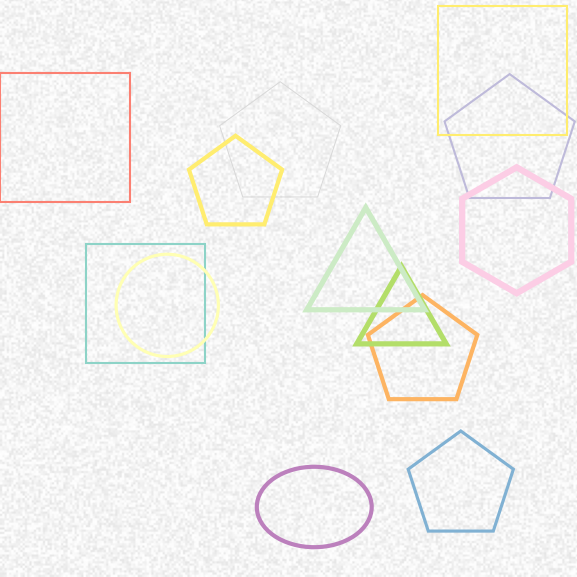[{"shape": "square", "thickness": 1, "radius": 0.52, "center": [0.252, 0.474]}, {"shape": "circle", "thickness": 1.5, "radius": 0.44, "center": [0.29, 0.47]}, {"shape": "pentagon", "thickness": 1, "radius": 0.59, "center": [0.883, 0.752]}, {"shape": "square", "thickness": 1, "radius": 0.56, "center": [0.112, 0.761]}, {"shape": "pentagon", "thickness": 1.5, "radius": 0.48, "center": [0.798, 0.157]}, {"shape": "pentagon", "thickness": 2, "radius": 0.5, "center": [0.732, 0.389]}, {"shape": "triangle", "thickness": 2.5, "radius": 0.45, "center": [0.695, 0.448]}, {"shape": "hexagon", "thickness": 3, "radius": 0.55, "center": [0.895, 0.6]}, {"shape": "pentagon", "thickness": 0.5, "radius": 0.55, "center": [0.485, 0.747]}, {"shape": "oval", "thickness": 2, "radius": 0.5, "center": [0.544, 0.121]}, {"shape": "triangle", "thickness": 2.5, "radius": 0.59, "center": [0.633, 0.522]}, {"shape": "pentagon", "thickness": 2, "radius": 0.42, "center": [0.408, 0.679]}, {"shape": "square", "thickness": 1, "radius": 0.56, "center": [0.87, 0.877]}]